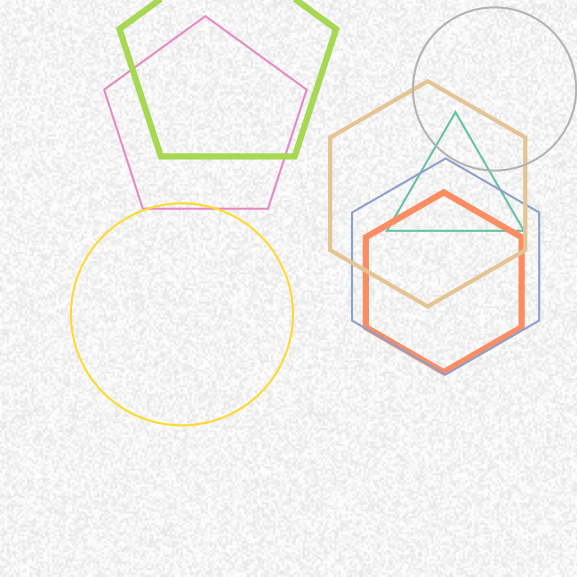[{"shape": "triangle", "thickness": 1, "radius": 0.69, "center": [0.789, 0.668]}, {"shape": "hexagon", "thickness": 3, "radius": 0.78, "center": [0.768, 0.51]}, {"shape": "hexagon", "thickness": 1, "radius": 0.94, "center": [0.772, 0.538]}, {"shape": "pentagon", "thickness": 1, "radius": 0.92, "center": [0.356, 0.787]}, {"shape": "pentagon", "thickness": 3, "radius": 0.99, "center": [0.394, 0.888]}, {"shape": "circle", "thickness": 1, "radius": 0.96, "center": [0.315, 0.455]}, {"shape": "hexagon", "thickness": 2, "radius": 0.98, "center": [0.741, 0.664]}, {"shape": "circle", "thickness": 1, "radius": 0.71, "center": [0.856, 0.845]}]